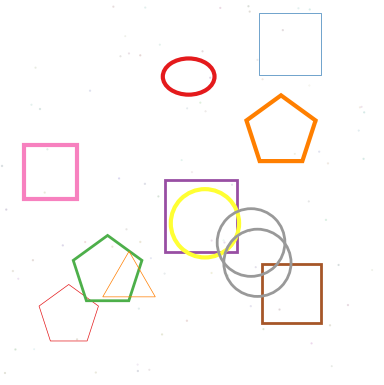[{"shape": "pentagon", "thickness": 0.5, "radius": 0.41, "center": [0.179, 0.18]}, {"shape": "oval", "thickness": 3, "radius": 0.34, "center": [0.49, 0.801]}, {"shape": "square", "thickness": 0.5, "radius": 0.4, "center": [0.754, 0.886]}, {"shape": "pentagon", "thickness": 2, "radius": 0.47, "center": [0.279, 0.295]}, {"shape": "square", "thickness": 2, "radius": 0.47, "center": [0.522, 0.438]}, {"shape": "triangle", "thickness": 0.5, "radius": 0.39, "center": [0.335, 0.268]}, {"shape": "pentagon", "thickness": 3, "radius": 0.47, "center": [0.73, 0.658]}, {"shape": "circle", "thickness": 3, "radius": 0.44, "center": [0.532, 0.42]}, {"shape": "square", "thickness": 2, "radius": 0.38, "center": [0.757, 0.239]}, {"shape": "square", "thickness": 3, "radius": 0.35, "center": [0.131, 0.553]}, {"shape": "circle", "thickness": 2, "radius": 0.44, "center": [0.652, 0.37]}, {"shape": "circle", "thickness": 2, "radius": 0.44, "center": [0.669, 0.317]}]